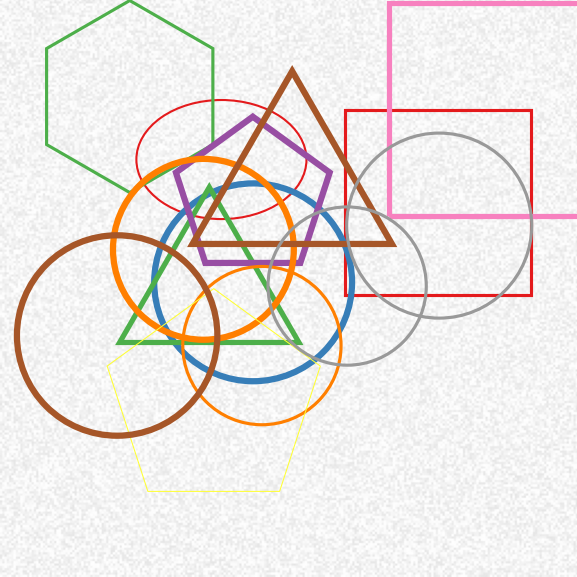[{"shape": "oval", "thickness": 1, "radius": 0.74, "center": [0.383, 0.723]}, {"shape": "square", "thickness": 1.5, "radius": 0.8, "center": [0.759, 0.649]}, {"shape": "circle", "thickness": 3, "radius": 0.86, "center": [0.438, 0.51]}, {"shape": "triangle", "thickness": 2.5, "radius": 0.9, "center": [0.362, 0.496]}, {"shape": "hexagon", "thickness": 1.5, "radius": 0.83, "center": [0.225, 0.832]}, {"shape": "pentagon", "thickness": 3, "radius": 0.7, "center": [0.438, 0.657]}, {"shape": "circle", "thickness": 1.5, "radius": 0.69, "center": [0.454, 0.401]}, {"shape": "circle", "thickness": 3, "radius": 0.78, "center": [0.352, 0.567]}, {"shape": "pentagon", "thickness": 0.5, "radius": 0.97, "center": [0.37, 0.305]}, {"shape": "circle", "thickness": 3, "radius": 0.87, "center": [0.203, 0.418]}, {"shape": "triangle", "thickness": 3, "radius": 1.0, "center": [0.506, 0.676]}, {"shape": "square", "thickness": 2.5, "radius": 0.93, "center": [0.859, 0.809]}, {"shape": "circle", "thickness": 1.5, "radius": 0.8, "center": [0.761, 0.608]}, {"shape": "circle", "thickness": 1.5, "radius": 0.69, "center": [0.601, 0.504]}]